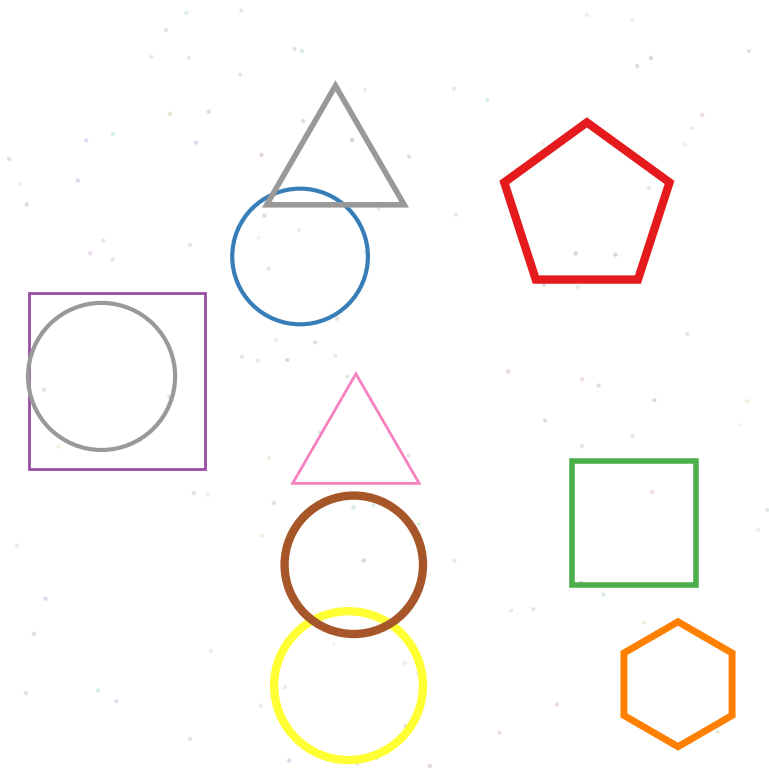[{"shape": "pentagon", "thickness": 3, "radius": 0.56, "center": [0.762, 0.728]}, {"shape": "circle", "thickness": 1.5, "radius": 0.44, "center": [0.39, 0.667]}, {"shape": "square", "thickness": 2, "radius": 0.4, "center": [0.823, 0.32]}, {"shape": "square", "thickness": 1, "radius": 0.57, "center": [0.152, 0.505]}, {"shape": "hexagon", "thickness": 2.5, "radius": 0.41, "center": [0.881, 0.111]}, {"shape": "circle", "thickness": 3, "radius": 0.48, "center": [0.453, 0.11]}, {"shape": "circle", "thickness": 3, "radius": 0.45, "center": [0.459, 0.267]}, {"shape": "triangle", "thickness": 1, "radius": 0.47, "center": [0.462, 0.42]}, {"shape": "circle", "thickness": 1.5, "radius": 0.48, "center": [0.132, 0.511]}, {"shape": "triangle", "thickness": 2, "radius": 0.52, "center": [0.436, 0.786]}]